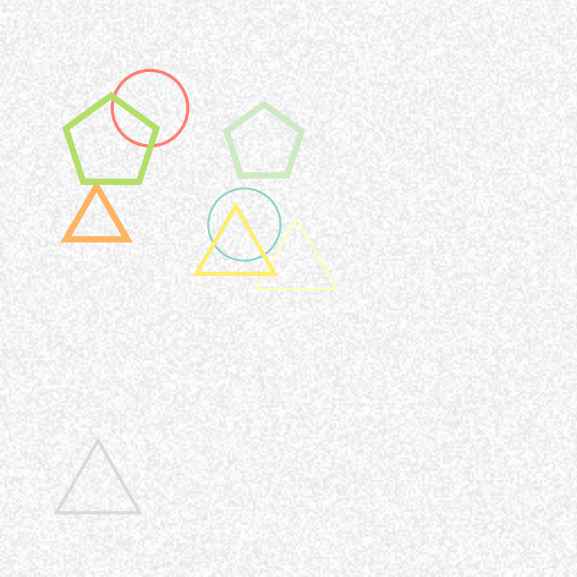[{"shape": "circle", "thickness": 1, "radius": 0.31, "center": [0.423, 0.61]}, {"shape": "triangle", "thickness": 1, "radius": 0.4, "center": [0.514, 0.539]}, {"shape": "circle", "thickness": 1.5, "radius": 0.33, "center": [0.26, 0.812]}, {"shape": "triangle", "thickness": 3, "radius": 0.31, "center": [0.167, 0.615]}, {"shape": "pentagon", "thickness": 3, "radius": 0.41, "center": [0.192, 0.751]}, {"shape": "triangle", "thickness": 1.5, "radius": 0.42, "center": [0.17, 0.153]}, {"shape": "pentagon", "thickness": 3, "radius": 0.34, "center": [0.457, 0.751]}, {"shape": "triangle", "thickness": 2, "radius": 0.39, "center": [0.408, 0.564]}]